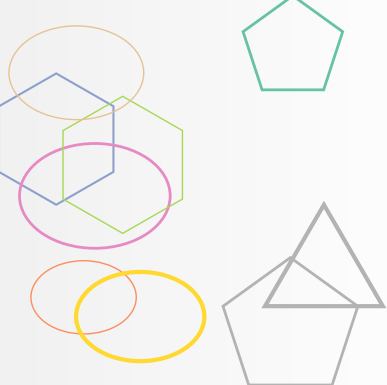[{"shape": "pentagon", "thickness": 2, "radius": 0.68, "center": [0.756, 0.876]}, {"shape": "oval", "thickness": 1, "radius": 0.68, "center": [0.216, 0.228]}, {"shape": "hexagon", "thickness": 1.5, "radius": 0.85, "center": [0.145, 0.639]}, {"shape": "oval", "thickness": 2, "radius": 0.97, "center": [0.245, 0.491]}, {"shape": "hexagon", "thickness": 1, "radius": 0.89, "center": [0.317, 0.572]}, {"shape": "oval", "thickness": 3, "radius": 0.83, "center": [0.362, 0.178]}, {"shape": "oval", "thickness": 1, "radius": 0.87, "center": [0.197, 0.811]}, {"shape": "triangle", "thickness": 3, "radius": 0.88, "center": [0.836, 0.293]}, {"shape": "pentagon", "thickness": 2, "radius": 0.91, "center": [0.749, 0.148]}]